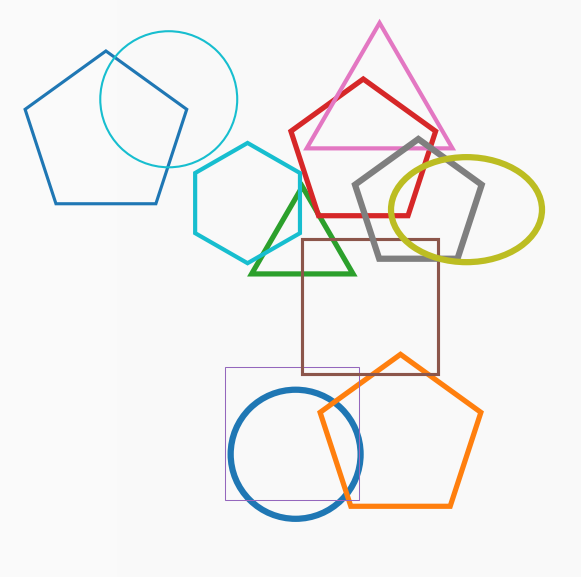[{"shape": "circle", "thickness": 3, "radius": 0.56, "center": [0.509, 0.213]}, {"shape": "pentagon", "thickness": 1.5, "radius": 0.73, "center": [0.182, 0.765]}, {"shape": "pentagon", "thickness": 2.5, "radius": 0.73, "center": [0.689, 0.24]}, {"shape": "triangle", "thickness": 2.5, "radius": 0.5, "center": [0.52, 0.575]}, {"shape": "pentagon", "thickness": 2.5, "radius": 0.65, "center": [0.625, 0.731]}, {"shape": "square", "thickness": 0.5, "radius": 0.58, "center": [0.502, 0.249]}, {"shape": "square", "thickness": 1.5, "radius": 0.58, "center": [0.636, 0.468]}, {"shape": "triangle", "thickness": 2, "radius": 0.72, "center": [0.653, 0.815]}, {"shape": "pentagon", "thickness": 3, "radius": 0.57, "center": [0.72, 0.644]}, {"shape": "oval", "thickness": 3, "radius": 0.65, "center": [0.803, 0.636]}, {"shape": "circle", "thickness": 1, "radius": 0.59, "center": [0.29, 0.827]}, {"shape": "hexagon", "thickness": 2, "radius": 0.52, "center": [0.426, 0.647]}]